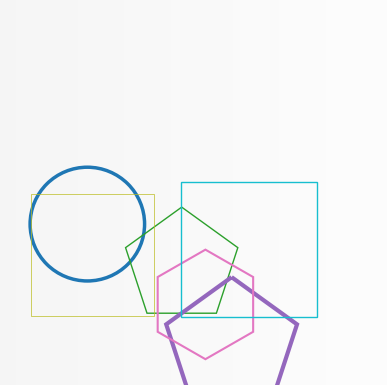[{"shape": "circle", "thickness": 2.5, "radius": 0.74, "center": [0.225, 0.418]}, {"shape": "pentagon", "thickness": 1, "radius": 0.76, "center": [0.469, 0.31]}, {"shape": "pentagon", "thickness": 3, "radius": 0.89, "center": [0.598, 0.103]}, {"shape": "hexagon", "thickness": 1.5, "radius": 0.71, "center": [0.53, 0.209]}, {"shape": "square", "thickness": 0.5, "radius": 0.8, "center": [0.239, 0.338]}, {"shape": "square", "thickness": 1, "radius": 0.88, "center": [0.643, 0.352]}]